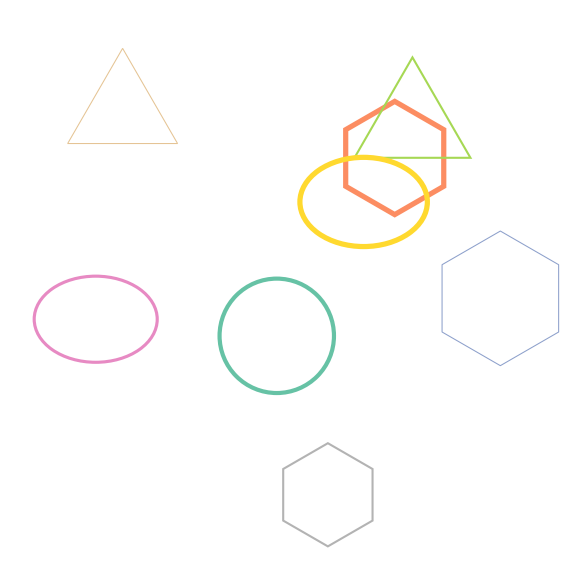[{"shape": "circle", "thickness": 2, "radius": 0.5, "center": [0.479, 0.418]}, {"shape": "hexagon", "thickness": 2.5, "radius": 0.49, "center": [0.684, 0.726]}, {"shape": "hexagon", "thickness": 0.5, "radius": 0.58, "center": [0.866, 0.483]}, {"shape": "oval", "thickness": 1.5, "radius": 0.53, "center": [0.166, 0.446]}, {"shape": "triangle", "thickness": 1, "radius": 0.58, "center": [0.714, 0.784]}, {"shape": "oval", "thickness": 2.5, "radius": 0.55, "center": [0.63, 0.649]}, {"shape": "triangle", "thickness": 0.5, "radius": 0.55, "center": [0.212, 0.806]}, {"shape": "hexagon", "thickness": 1, "radius": 0.45, "center": [0.568, 0.142]}]